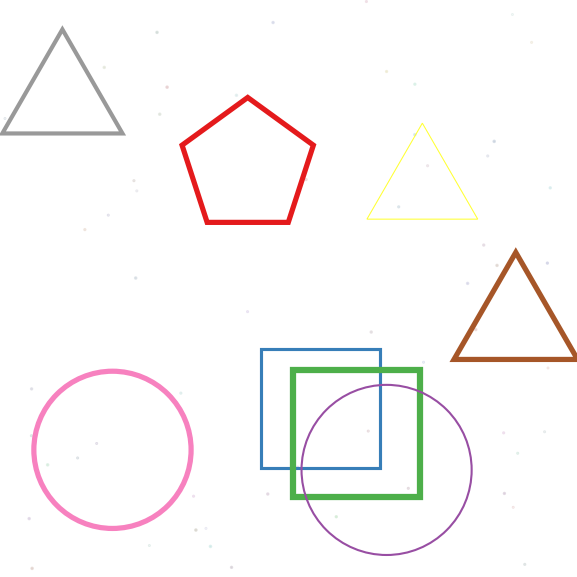[{"shape": "pentagon", "thickness": 2.5, "radius": 0.6, "center": [0.429, 0.711]}, {"shape": "square", "thickness": 1.5, "radius": 0.52, "center": [0.555, 0.292]}, {"shape": "square", "thickness": 3, "radius": 0.55, "center": [0.617, 0.248]}, {"shape": "circle", "thickness": 1, "radius": 0.74, "center": [0.669, 0.185]}, {"shape": "triangle", "thickness": 0.5, "radius": 0.55, "center": [0.731, 0.675]}, {"shape": "triangle", "thickness": 2.5, "radius": 0.62, "center": [0.893, 0.438]}, {"shape": "circle", "thickness": 2.5, "radius": 0.68, "center": [0.195, 0.22]}, {"shape": "triangle", "thickness": 2, "radius": 0.6, "center": [0.108, 0.828]}]